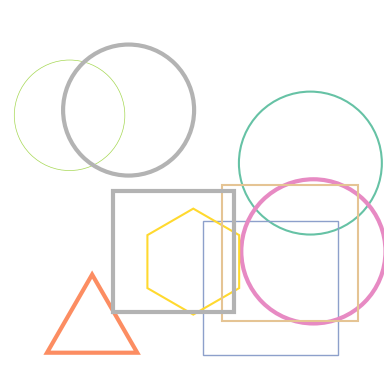[{"shape": "circle", "thickness": 1.5, "radius": 0.93, "center": [0.806, 0.576]}, {"shape": "triangle", "thickness": 3, "radius": 0.68, "center": [0.239, 0.152]}, {"shape": "square", "thickness": 1, "radius": 0.87, "center": [0.702, 0.252]}, {"shape": "circle", "thickness": 3, "radius": 0.94, "center": [0.814, 0.347]}, {"shape": "circle", "thickness": 0.5, "radius": 0.72, "center": [0.181, 0.701]}, {"shape": "hexagon", "thickness": 1.5, "radius": 0.69, "center": [0.502, 0.32]}, {"shape": "square", "thickness": 1.5, "radius": 0.89, "center": [0.753, 0.343]}, {"shape": "circle", "thickness": 3, "radius": 0.85, "center": [0.334, 0.714]}, {"shape": "square", "thickness": 3, "radius": 0.79, "center": [0.451, 0.346]}]